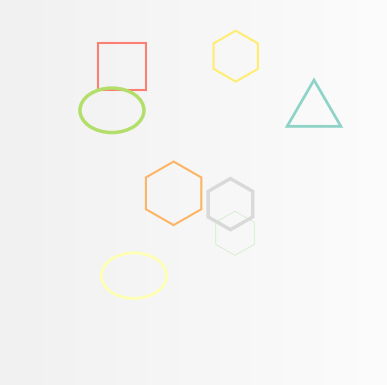[{"shape": "triangle", "thickness": 2, "radius": 0.4, "center": [0.81, 0.712]}, {"shape": "oval", "thickness": 2, "radius": 0.42, "center": [0.346, 0.284]}, {"shape": "square", "thickness": 1.5, "radius": 0.31, "center": [0.315, 0.827]}, {"shape": "hexagon", "thickness": 1.5, "radius": 0.41, "center": [0.448, 0.498]}, {"shape": "oval", "thickness": 2.5, "radius": 0.41, "center": [0.289, 0.714]}, {"shape": "hexagon", "thickness": 2.5, "radius": 0.33, "center": [0.595, 0.47]}, {"shape": "hexagon", "thickness": 0.5, "radius": 0.29, "center": [0.606, 0.394]}, {"shape": "hexagon", "thickness": 1.5, "radius": 0.33, "center": [0.608, 0.854]}]